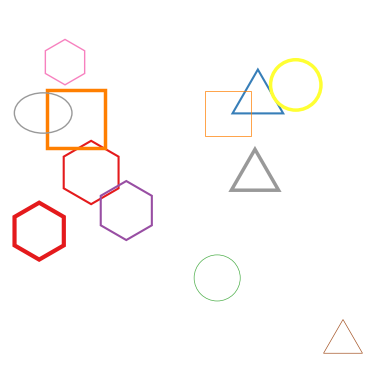[{"shape": "hexagon", "thickness": 1.5, "radius": 0.41, "center": [0.237, 0.552]}, {"shape": "hexagon", "thickness": 3, "radius": 0.37, "center": [0.102, 0.4]}, {"shape": "triangle", "thickness": 1.5, "radius": 0.38, "center": [0.67, 0.743]}, {"shape": "circle", "thickness": 0.5, "radius": 0.3, "center": [0.564, 0.278]}, {"shape": "hexagon", "thickness": 1.5, "radius": 0.38, "center": [0.328, 0.453]}, {"shape": "square", "thickness": 0.5, "radius": 0.29, "center": [0.592, 0.705]}, {"shape": "square", "thickness": 2.5, "radius": 0.38, "center": [0.197, 0.69]}, {"shape": "circle", "thickness": 2.5, "radius": 0.33, "center": [0.768, 0.779]}, {"shape": "triangle", "thickness": 0.5, "radius": 0.29, "center": [0.891, 0.112]}, {"shape": "hexagon", "thickness": 1, "radius": 0.29, "center": [0.169, 0.839]}, {"shape": "oval", "thickness": 1, "radius": 0.37, "center": [0.112, 0.706]}, {"shape": "triangle", "thickness": 2.5, "radius": 0.35, "center": [0.662, 0.541]}]